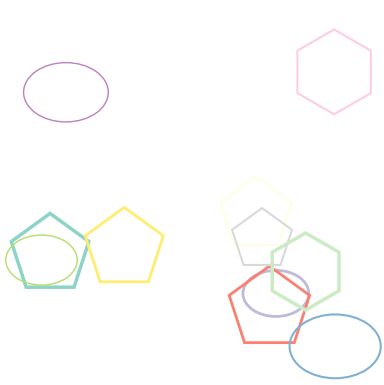[{"shape": "pentagon", "thickness": 2.5, "radius": 0.53, "center": [0.13, 0.34]}, {"shape": "pentagon", "thickness": 0.5, "radius": 0.49, "center": [0.665, 0.444]}, {"shape": "oval", "thickness": 2, "radius": 0.43, "center": [0.717, 0.238]}, {"shape": "pentagon", "thickness": 2, "radius": 0.55, "center": [0.7, 0.199]}, {"shape": "oval", "thickness": 1.5, "radius": 0.59, "center": [0.871, 0.1]}, {"shape": "oval", "thickness": 1, "radius": 0.46, "center": [0.108, 0.325]}, {"shape": "hexagon", "thickness": 1.5, "radius": 0.55, "center": [0.868, 0.813]}, {"shape": "pentagon", "thickness": 1.5, "radius": 0.41, "center": [0.681, 0.378]}, {"shape": "oval", "thickness": 1, "radius": 0.55, "center": [0.171, 0.76]}, {"shape": "hexagon", "thickness": 2.5, "radius": 0.5, "center": [0.794, 0.295]}, {"shape": "pentagon", "thickness": 2, "radius": 0.53, "center": [0.323, 0.355]}]